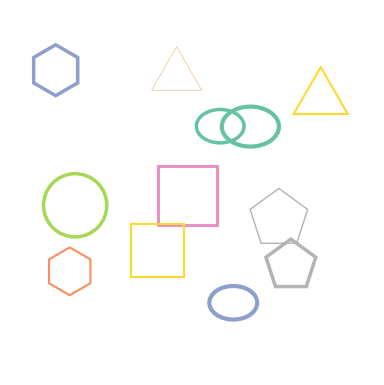[{"shape": "oval", "thickness": 2.5, "radius": 0.31, "center": [0.572, 0.672]}, {"shape": "oval", "thickness": 3, "radius": 0.37, "center": [0.65, 0.671]}, {"shape": "hexagon", "thickness": 1.5, "radius": 0.31, "center": [0.181, 0.295]}, {"shape": "oval", "thickness": 3, "radius": 0.31, "center": [0.606, 0.214]}, {"shape": "hexagon", "thickness": 2.5, "radius": 0.33, "center": [0.145, 0.818]}, {"shape": "square", "thickness": 2, "radius": 0.39, "center": [0.487, 0.492]}, {"shape": "circle", "thickness": 2.5, "radius": 0.41, "center": [0.195, 0.467]}, {"shape": "triangle", "thickness": 1.5, "radius": 0.41, "center": [0.833, 0.745]}, {"shape": "square", "thickness": 1.5, "radius": 0.34, "center": [0.409, 0.349]}, {"shape": "triangle", "thickness": 0.5, "radius": 0.38, "center": [0.459, 0.803]}, {"shape": "pentagon", "thickness": 1, "radius": 0.39, "center": [0.724, 0.432]}, {"shape": "pentagon", "thickness": 2.5, "radius": 0.34, "center": [0.755, 0.311]}]